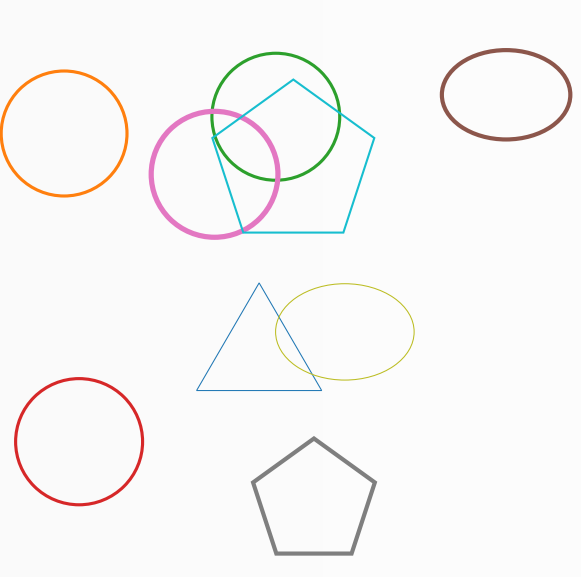[{"shape": "triangle", "thickness": 0.5, "radius": 0.62, "center": [0.446, 0.385]}, {"shape": "circle", "thickness": 1.5, "radius": 0.54, "center": [0.11, 0.768]}, {"shape": "circle", "thickness": 1.5, "radius": 0.55, "center": [0.475, 0.797]}, {"shape": "circle", "thickness": 1.5, "radius": 0.55, "center": [0.136, 0.234]}, {"shape": "oval", "thickness": 2, "radius": 0.55, "center": [0.871, 0.835]}, {"shape": "circle", "thickness": 2.5, "radius": 0.55, "center": [0.369, 0.697]}, {"shape": "pentagon", "thickness": 2, "radius": 0.55, "center": [0.54, 0.13]}, {"shape": "oval", "thickness": 0.5, "radius": 0.6, "center": [0.593, 0.424]}, {"shape": "pentagon", "thickness": 1, "radius": 0.73, "center": [0.505, 0.715]}]